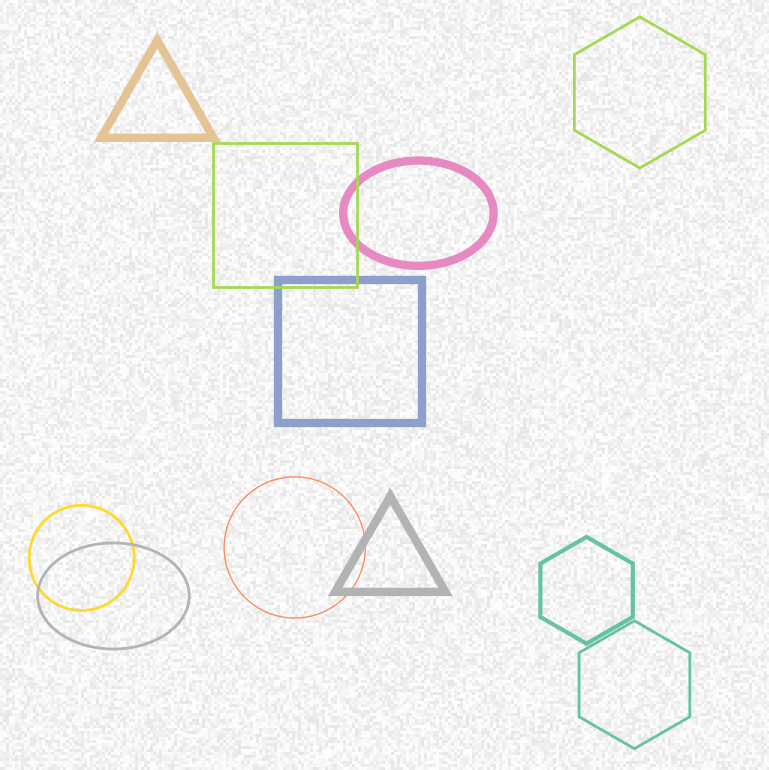[{"shape": "hexagon", "thickness": 1.5, "radius": 0.35, "center": [0.762, 0.233]}, {"shape": "hexagon", "thickness": 1, "radius": 0.42, "center": [0.824, 0.111]}, {"shape": "circle", "thickness": 0.5, "radius": 0.46, "center": [0.383, 0.289]}, {"shape": "square", "thickness": 3, "radius": 0.47, "center": [0.455, 0.544]}, {"shape": "oval", "thickness": 3, "radius": 0.49, "center": [0.543, 0.723]}, {"shape": "hexagon", "thickness": 1, "radius": 0.49, "center": [0.831, 0.88]}, {"shape": "square", "thickness": 1, "radius": 0.47, "center": [0.37, 0.721]}, {"shape": "circle", "thickness": 1, "radius": 0.34, "center": [0.106, 0.275]}, {"shape": "triangle", "thickness": 3, "radius": 0.42, "center": [0.204, 0.863]}, {"shape": "oval", "thickness": 1, "radius": 0.49, "center": [0.147, 0.226]}, {"shape": "triangle", "thickness": 3, "radius": 0.41, "center": [0.507, 0.273]}]